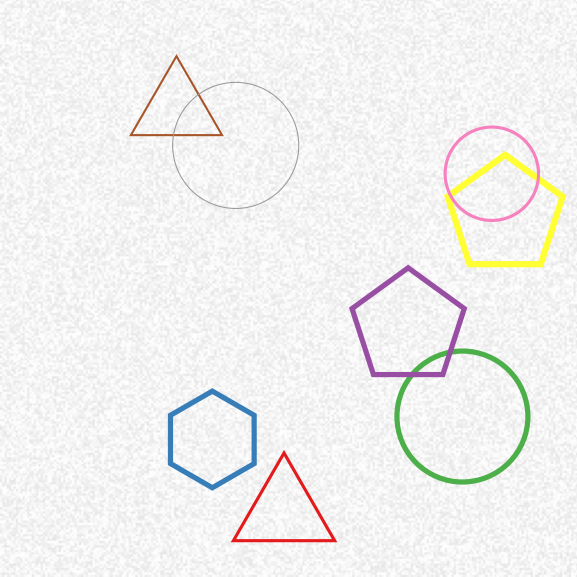[{"shape": "triangle", "thickness": 1.5, "radius": 0.51, "center": [0.492, 0.114]}, {"shape": "hexagon", "thickness": 2.5, "radius": 0.42, "center": [0.368, 0.238]}, {"shape": "circle", "thickness": 2.5, "radius": 0.57, "center": [0.801, 0.278]}, {"shape": "pentagon", "thickness": 2.5, "radius": 0.51, "center": [0.707, 0.433]}, {"shape": "pentagon", "thickness": 3, "radius": 0.52, "center": [0.875, 0.626]}, {"shape": "triangle", "thickness": 1, "radius": 0.46, "center": [0.306, 0.811]}, {"shape": "circle", "thickness": 1.5, "radius": 0.4, "center": [0.852, 0.698]}, {"shape": "circle", "thickness": 0.5, "radius": 0.55, "center": [0.408, 0.747]}]